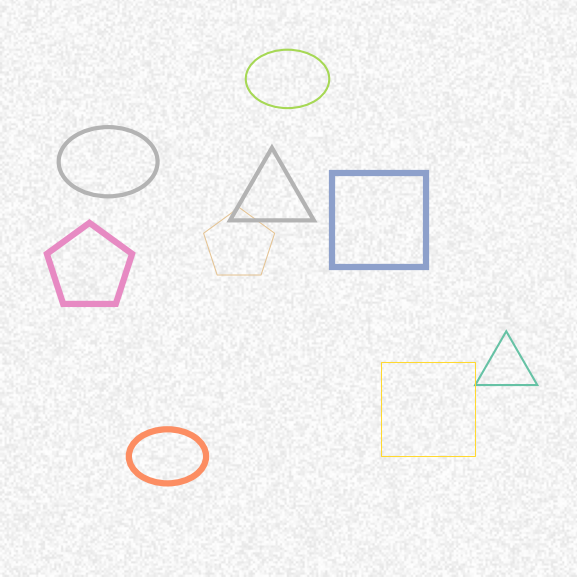[{"shape": "triangle", "thickness": 1, "radius": 0.31, "center": [0.877, 0.363]}, {"shape": "oval", "thickness": 3, "radius": 0.33, "center": [0.29, 0.209]}, {"shape": "square", "thickness": 3, "radius": 0.41, "center": [0.657, 0.617]}, {"shape": "pentagon", "thickness": 3, "radius": 0.39, "center": [0.155, 0.536]}, {"shape": "oval", "thickness": 1, "radius": 0.36, "center": [0.498, 0.862]}, {"shape": "square", "thickness": 0.5, "radius": 0.41, "center": [0.741, 0.292]}, {"shape": "pentagon", "thickness": 0.5, "radius": 0.32, "center": [0.414, 0.575]}, {"shape": "oval", "thickness": 2, "radius": 0.43, "center": [0.187, 0.719]}, {"shape": "triangle", "thickness": 2, "radius": 0.42, "center": [0.471, 0.659]}]